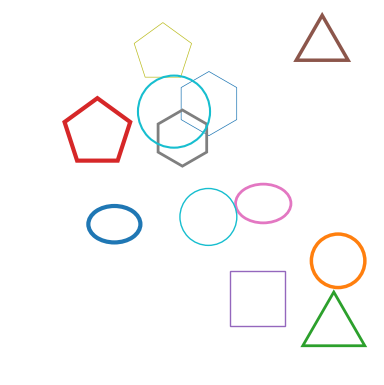[{"shape": "oval", "thickness": 3, "radius": 0.34, "center": [0.297, 0.418]}, {"shape": "hexagon", "thickness": 0.5, "radius": 0.42, "center": [0.543, 0.731]}, {"shape": "circle", "thickness": 2.5, "radius": 0.35, "center": [0.878, 0.323]}, {"shape": "triangle", "thickness": 2, "radius": 0.46, "center": [0.867, 0.148]}, {"shape": "pentagon", "thickness": 3, "radius": 0.45, "center": [0.253, 0.655]}, {"shape": "square", "thickness": 1, "radius": 0.36, "center": [0.668, 0.225]}, {"shape": "triangle", "thickness": 2.5, "radius": 0.39, "center": [0.837, 0.882]}, {"shape": "oval", "thickness": 2, "radius": 0.36, "center": [0.684, 0.471]}, {"shape": "hexagon", "thickness": 2, "radius": 0.36, "center": [0.474, 0.641]}, {"shape": "pentagon", "thickness": 0.5, "radius": 0.39, "center": [0.423, 0.863]}, {"shape": "circle", "thickness": 1.5, "radius": 0.47, "center": [0.452, 0.71]}, {"shape": "circle", "thickness": 1, "radius": 0.37, "center": [0.541, 0.437]}]